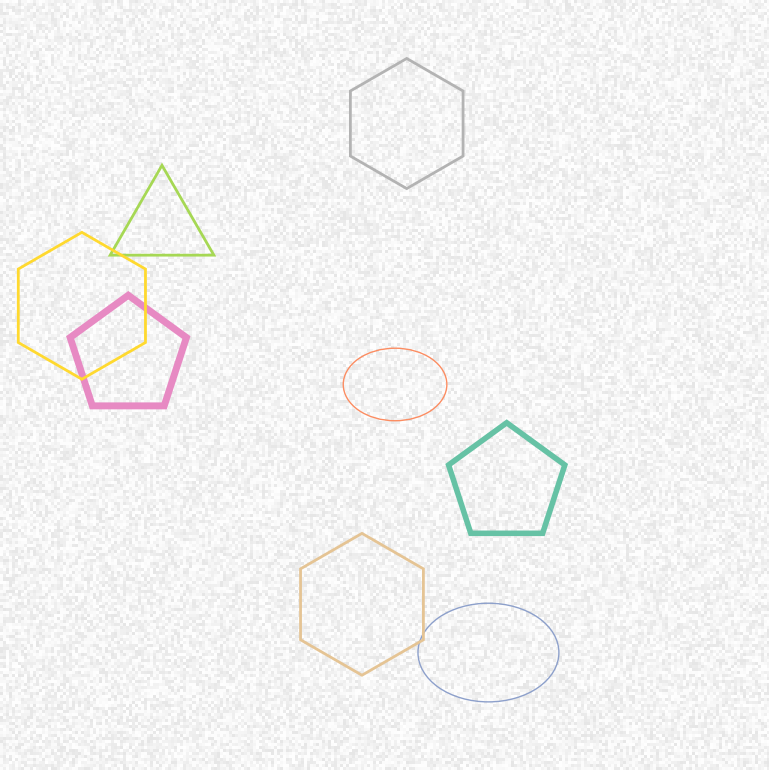[{"shape": "pentagon", "thickness": 2, "radius": 0.4, "center": [0.658, 0.372]}, {"shape": "oval", "thickness": 0.5, "radius": 0.34, "center": [0.513, 0.501]}, {"shape": "oval", "thickness": 0.5, "radius": 0.46, "center": [0.634, 0.153]}, {"shape": "pentagon", "thickness": 2.5, "radius": 0.4, "center": [0.167, 0.537]}, {"shape": "triangle", "thickness": 1, "radius": 0.39, "center": [0.21, 0.708]}, {"shape": "hexagon", "thickness": 1, "radius": 0.48, "center": [0.106, 0.603]}, {"shape": "hexagon", "thickness": 1, "radius": 0.46, "center": [0.47, 0.215]}, {"shape": "hexagon", "thickness": 1, "radius": 0.42, "center": [0.528, 0.84]}]